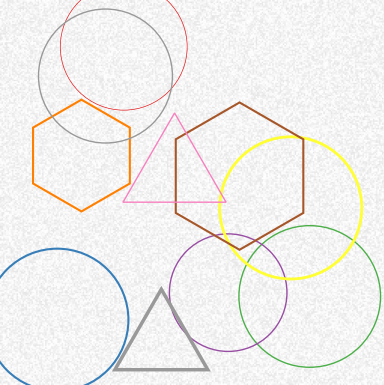[{"shape": "circle", "thickness": 0.5, "radius": 0.82, "center": [0.321, 0.879]}, {"shape": "circle", "thickness": 1.5, "radius": 0.92, "center": [0.149, 0.169]}, {"shape": "circle", "thickness": 1, "radius": 0.92, "center": [0.805, 0.23]}, {"shape": "circle", "thickness": 1, "radius": 0.76, "center": [0.593, 0.24]}, {"shape": "hexagon", "thickness": 1.5, "radius": 0.73, "center": [0.212, 0.596]}, {"shape": "circle", "thickness": 2, "radius": 0.92, "center": [0.755, 0.46]}, {"shape": "hexagon", "thickness": 1.5, "radius": 0.96, "center": [0.622, 0.543]}, {"shape": "triangle", "thickness": 1, "radius": 0.77, "center": [0.453, 0.552]}, {"shape": "triangle", "thickness": 2.5, "radius": 0.7, "center": [0.419, 0.109]}, {"shape": "circle", "thickness": 1, "radius": 0.87, "center": [0.274, 0.803]}]